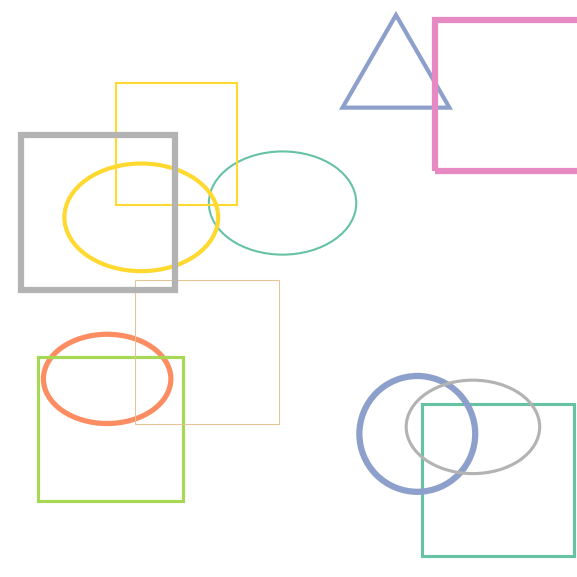[{"shape": "oval", "thickness": 1, "radius": 0.64, "center": [0.489, 0.648]}, {"shape": "square", "thickness": 1.5, "radius": 0.66, "center": [0.862, 0.169]}, {"shape": "oval", "thickness": 2.5, "radius": 0.55, "center": [0.186, 0.343]}, {"shape": "circle", "thickness": 3, "radius": 0.5, "center": [0.723, 0.248]}, {"shape": "triangle", "thickness": 2, "radius": 0.53, "center": [0.686, 0.866]}, {"shape": "square", "thickness": 3, "radius": 0.66, "center": [0.885, 0.834]}, {"shape": "square", "thickness": 1.5, "radius": 0.63, "center": [0.191, 0.256]}, {"shape": "oval", "thickness": 2, "radius": 0.67, "center": [0.245, 0.623]}, {"shape": "square", "thickness": 1, "radius": 0.53, "center": [0.306, 0.75]}, {"shape": "square", "thickness": 0.5, "radius": 0.62, "center": [0.359, 0.389]}, {"shape": "square", "thickness": 3, "radius": 0.67, "center": [0.17, 0.631]}, {"shape": "oval", "thickness": 1.5, "radius": 0.58, "center": [0.819, 0.26]}]